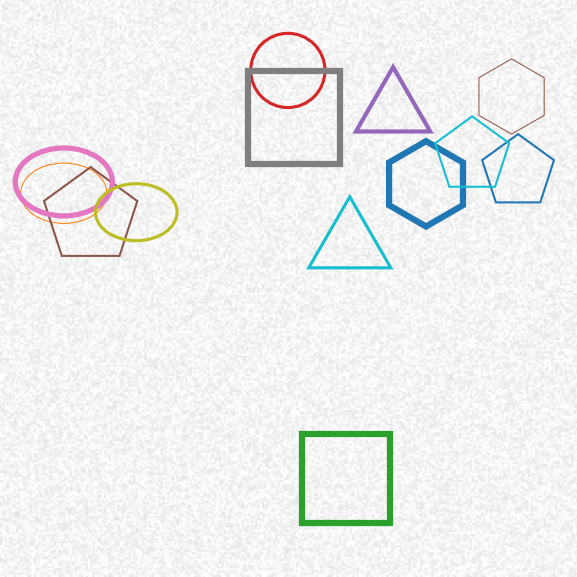[{"shape": "pentagon", "thickness": 1, "radius": 0.33, "center": [0.897, 0.702]}, {"shape": "hexagon", "thickness": 3, "radius": 0.37, "center": [0.738, 0.681]}, {"shape": "oval", "thickness": 0.5, "radius": 0.37, "center": [0.11, 0.665]}, {"shape": "square", "thickness": 3, "radius": 0.38, "center": [0.599, 0.17]}, {"shape": "circle", "thickness": 1.5, "radius": 0.32, "center": [0.498, 0.877]}, {"shape": "triangle", "thickness": 2, "radius": 0.37, "center": [0.681, 0.809]}, {"shape": "hexagon", "thickness": 0.5, "radius": 0.33, "center": [0.886, 0.832]}, {"shape": "pentagon", "thickness": 1, "radius": 0.42, "center": [0.157, 0.625]}, {"shape": "oval", "thickness": 2.5, "radius": 0.42, "center": [0.11, 0.684]}, {"shape": "square", "thickness": 3, "radius": 0.4, "center": [0.509, 0.795]}, {"shape": "oval", "thickness": 1.5, "radius": 0.35, "center": [0.236, 0.632]}, {"shape": "triangle", "thickness": 1.5, "radius": 0.41, "center": [0.606, 0.576]}, {"shape": "pentagon", "thickness": 1, "radius": 0.34, "center": [0.818, 0.73]}]